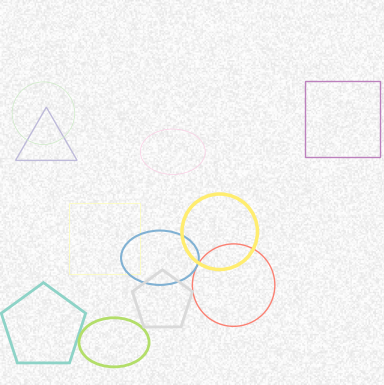[{"shape": "pentagon", "thickness": 2, "radius": 0.58, "center": [0.113, 0.151]}, {"shape": "square", "thickness": 0.5, "radius": 0.46, "center": [0.271, 0.38]}, {"shape": "triangle", "thickness": 1, "radius": 0.46, "center": [0.12, 0.63]}, {"shape": "circle", "thickness": 1, "radius": 0.54, "center": [0.607, 0.259]}, {"shape": "oval", "thickness": 1.5, "radius": 0.5, "center": [0.415, 0.331]}, {"shape": "oval", "thickness": 2, "radius": 0.46, "center": [0.296, 0.111]}, {"shape": "oval", "thickness": 0.5, "radius": 0.42, "center": [0.449, 0.606]}, {"shape": "pentagon", "thickness": 2, "radius": 0.41, "center": [0.422, 0.217]}, {"shape": "square", "thickness": 1, "radius": 0.49, "center": [0.889, 0.691]}, {"shape": "circle", "thickness": 0.5, "radius": 0.41, "center": [0.113, 0.706]}, {"shape": "circle", "thickness": 2.5, "radius": 0.49, "center": [0.571, 0.398]}]